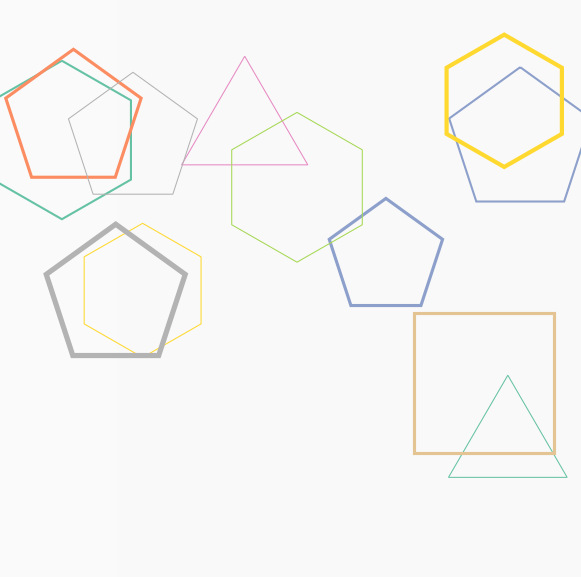[{"shape": "triangle", "thickness": 0.5, "radius": 0.59, "center": [0.874, 0.231]}, {"shape": "hexagon", "thickness": 1, "radius": 0.69, "center": [0.106, 0.757]}, {"shape": "pentagon", "thickness": 1.5, "radius": 0.61, "center": [0.126, 0.791]}, {"shape": "pentagon", "thickness": 1.5, "radius": 0.51, "center": [0.664, 0.553]}, {"shape": "pentagon", "thickness": 1, "radius": 0.64, "center": [0.895, 0.754]}, {"shape": "triangle", "thickness": 0.5, "radius": 0.63, "center": [0.421, 0.776]}, {"shape": "hexagon", "thickness": 0.5, "radius": 0.65, "center": [0.511, 0.675]}, {"shape": "hexagon", "thickness": 0.5, "radius": 0.58, "center": [0.245, 0.496]}, {"shape": "hexagon", "thickness": 2, "radius": 0.57, "center": [0.868, 0.825]}, {"shape": "square", "thickness": 1.5, "radius": 0.6, "center": [0.833, 0.336]}, {"shape": "pentagon", "thickness": 2.5, "radius": 0.63, "center": [0.199, 0.485]}, {"shape": "pentagon", "thickness": 0.5, "radius": 0.58, "center": [0.229, 0.757]}]